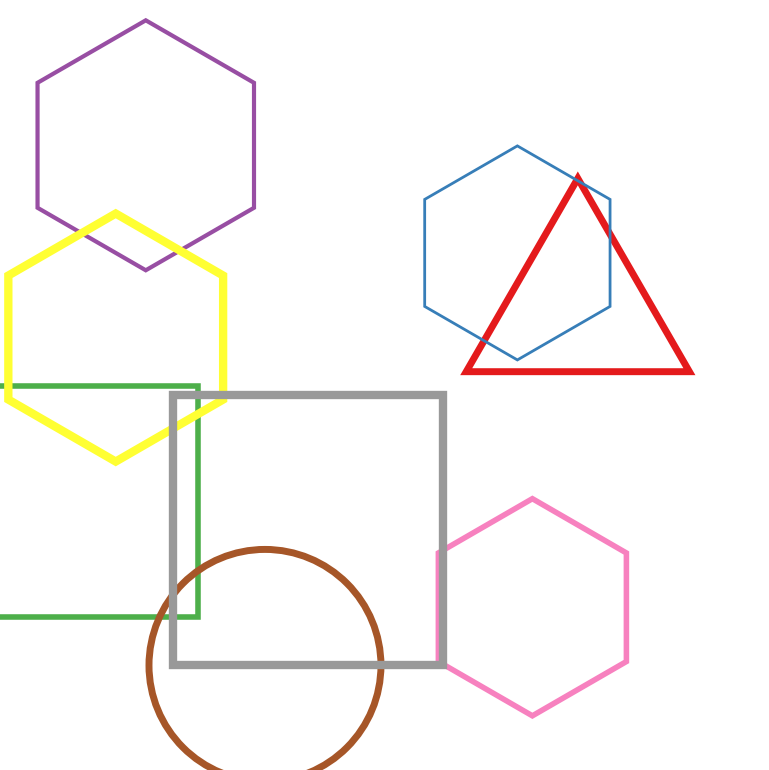[{"shape": "triangle", "thickness": 2.5, "radius": 0.84, "center": [0.75, 0.601]}, {"shape": "hexagon", "thickness": 1, "radius": 0.69, "center": [0.672, 0.672]}, {"shape": "square", "thickness": 2, "radius": 0.75, "center": [0.107, 0.349]}, {"shape": "hexagon", "thickness": 1.5, "radius": 0.81, "center": [0.189, 0.811]}, {"shape": "hexagon", "thickness": 3, "radius": 0.81, "center": [0.15, 0.562]}, {"shape": "circle", "thickness": 2.5, "radius": 0.75, "center": [0.344, 0.136]}, {"shape": "hexagon", "thickness": 2, "radius": 0.7, "center": [0.691, 0.211]}, {"shape": "square", "thickness": 3, "radius": 0.87, "center": [0.4, 0.312]}]